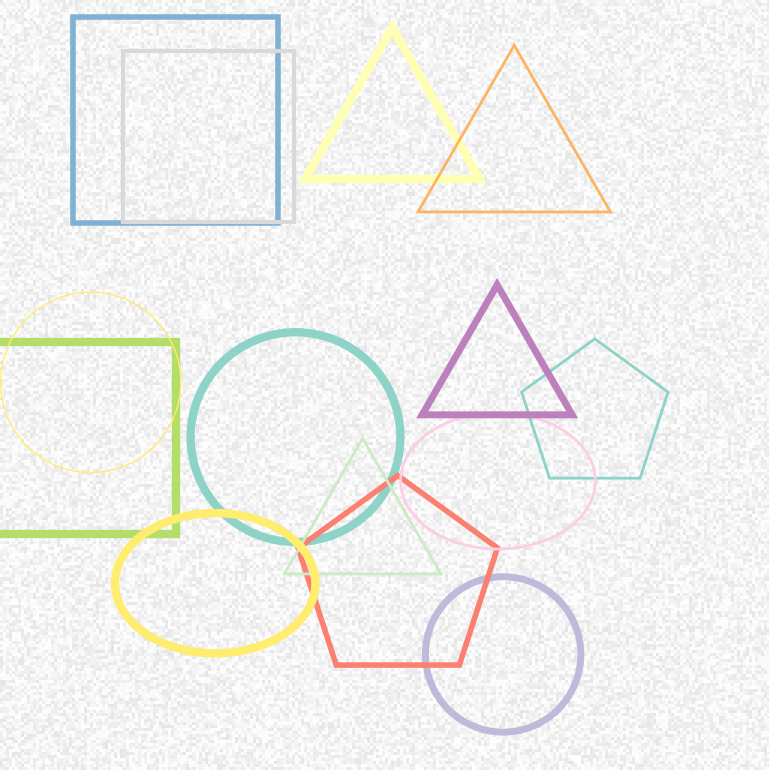[{"shape": "circle", "thickness": 3, "radius": 0.68, "center": [0.384, 0.432]}, {"shape": "pentagon", "thickness": 1, "radius": 0.5, "center": [0.772, 0.46]}, {"shape": "triangle", "thickness": 3, "radius": 0.66, "center": [0.51, 0.833]}, {"shape": "circle", "thickness": 2.5, "radius": 0.5, "center": [0.653, 0.15]}, {"shape": "pentagon", "thickness": 2, "radius": 0.68, "center": [0.517, 0.246]}, {"shape": "square", "thickness": 2, "radius": 0.67, "center": [0.228, 0.844]}, {"shape": "triangle", "thickness": 1, "radius": 0.72, "center": [0.668, 0.797]}, {"shape": "square", "thickness": 3, "radius": 0.63, "center": [0.103, 0.431]}, {"shape": "oval", "thickness": 1, "radius": 0.63, "center": [0.647, 0.375]}, {"shape": "square", "thickness": 1.5, "radius": 0.55, "center": [0.271, 0.823]}, {"shape": "triangle", "thickness": 2.5, "radius": 0.56, "center": [0.646, 0.518]}, {"shape": "triangle", "thickness": 1, "radius": 0.59, "center": [0.471, 0.313]}, {"shape": "circle", "thickness": 0.5, "radius": 0.59, "center": [0.118, 0.503]}, {"shape": "oval", "thickness": 3, "radius": 0.65, "center": [0.28, 0.243]}]